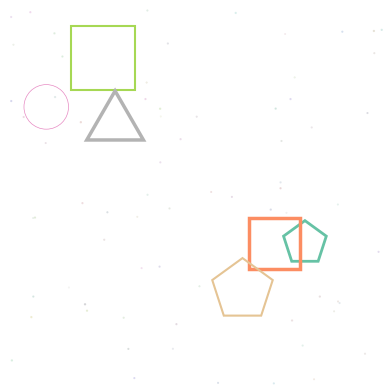[{"shape": "pentagon", "thickness": 2, "radius": 0.29, "center": [0.792, 0.369]}, {"shape": "square", "thickness": 2.5, "radius": 0.33, "center": [0.713, 0.367]}, {"shape": "circle", "thickness": 0.5, "radius": 0.29, "center": [0.12, 0.722]}, {"shape": "square", "thickness": 1.5, "radius": 0.42, "center": [0.268, 0.849]}, {"shape": "pentagon", "thickness": 1.5, "radius": 0.41, "center": [0.63, 0.247]}, {"shape": "triangle", "thickness": 2.5, "radius": 0.42, "center": [0.299, 0.679]}]